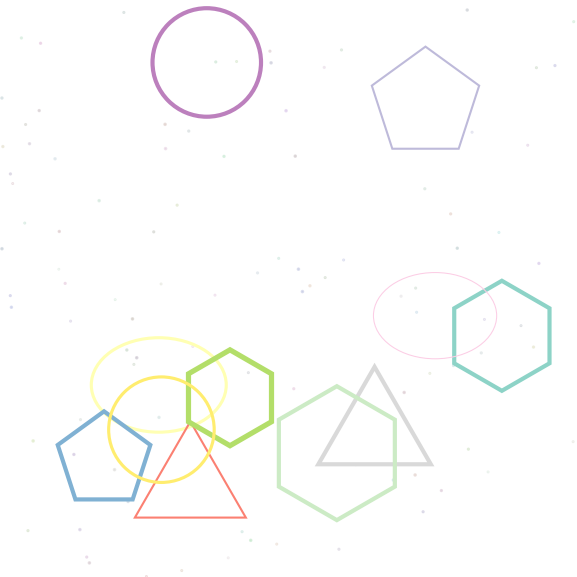[{"shape": "hexagon", "thickness": 2, "radius": 0.48, "center": [0.869, 0.418]}, {"shape": "oval", "thickness": 1.5, "radius": 0.58, "center": [0.275, 0.333]}, {"shape": "pentagon", "thickness": 1, "radius": 0.49, "center": [0.737, 0.821]}, {"shape": "triangle", "thickness": 1, "radius": 0.55, "center": [0.33, 0.158]}, {"shape": "pentagon", "thickness": 2, "radius": 0.42, "center": [0.18, 0.203]}, {"shape": "hexagon", "thickness": 2.5, "radius": 0.41, "center": [0.398, 0.31]}, {"shape": "oval", "thickness": 0.5, "radius": 0.53, "center": [0.753, 0.453]}, {"shape": "triangle", "thickness": 2, "radius": 0.56, "center": [0.649, 0.251]}, {"shape": "circle", "thickness": 2, "radius": 0.47, "center": [0.358, 0.891]}, {"shape": "hexagon", "thickness": 2, "radius": 0.58, "center": [0.583, 0.214]}, {"shape": "circle", "thickness": 1.5, "radius": 0.46, "center": [0.28, 0.255]}]